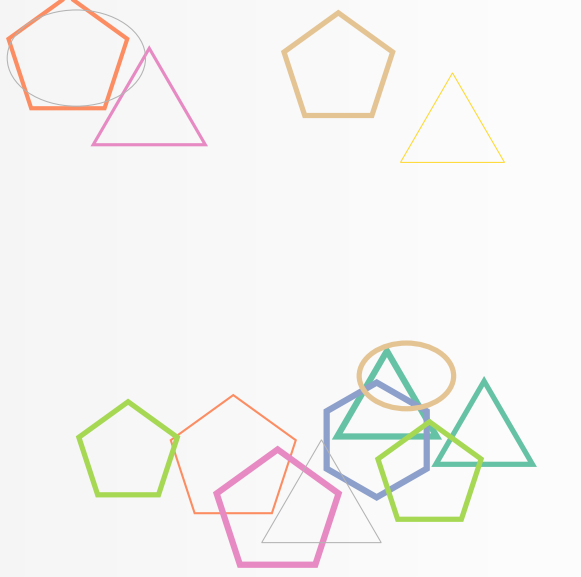[{"shape": "triangle", "thickness": 2.5, "radius": 0.48, "center": [0.833, 0.243]}, {"shape": "triangle", "thickness": 3, "radius": 0.49, "center": [0.666, 0.293]}, {"shape": "pentagon", "thickness": 1, "radius": 0.57, "center": [0.401, 0.202]}, {"shape": "pentagon", "thickness": 2, "radius": 0.54, "center": [0.117, 0.899]}, {"shape": "hexagon", "thickness": 3, "radius": 0.5, "center": [0.648, 0.237]}, {"shape": "triangle", "thickness": 1.5, "radius": 0.56, "center": [0.257, 0.804]}, {"shape": "pentagon", "thickness": 3, "radius": 0.55, "center": [0.478, 0.111]}, {"shape": "pentagon", "thickness": 2.5, "radius": 0.45, "center": [0.22, 0.214]}, {"shape": "pentagon", "thickness": 2.5, "radius": 0.47, "center": [0.739, 0.175]}, {"shape": "triangle", "thickness": 0.5, "radius": 0.52, "center": [0.778, 0.77]}, {"shape": "pentagon", "thickness": 2.5, "radius": 0.49, "center": [0.582, 0.879]}, {"shape": "oval", "thickness": 2.5, "radius": 0.41, "center": [0.699, 0.348]}, {"shape": "oval", "thickness": 0.5, "radius": 0.59, "center": [0.131, 0.899]}, {"shape": "triangle", "thickness": 0.5, "radius": 0.59, "center": [0.553, 0.119]}]